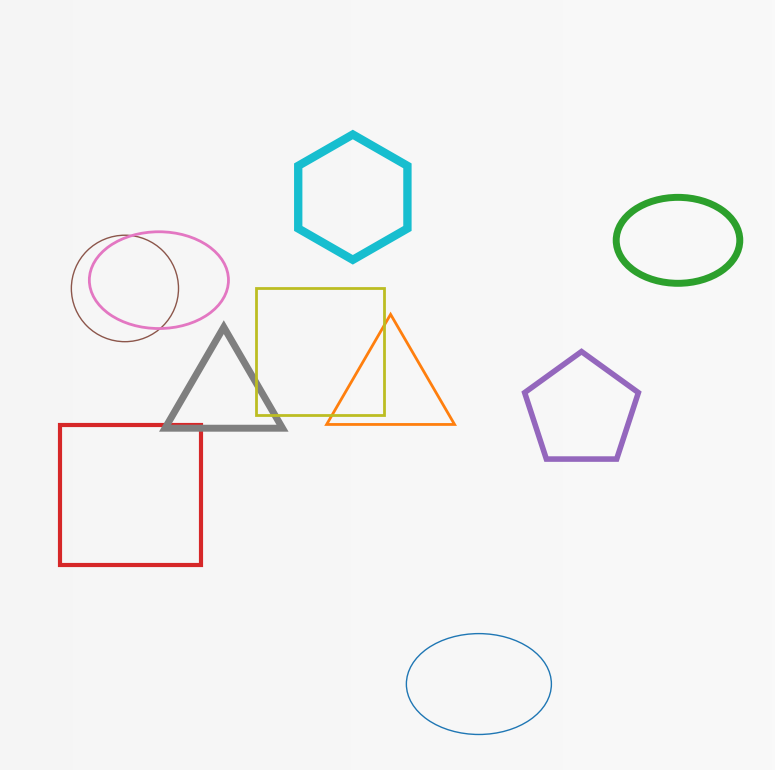[{"shape": "oval", "thickness": 0.5, "radius": 0.47, "center": [0.618, 0.112]}, {"shape": "triangle", "thickness": 1, "radius": 0.48, "center": [0.504, 0.496]}, {"shape": "oval", "thickness": 2.5, "radius": 0.4, "center": [0.875, 0.688]}, {"shape": "square", "thickness": 1.5, "radius": 0.45, "center": [0.169, 0.357]}, {"shape": "pentagon", "thickness": 2, "radius": 0.39, "center": [0.75, 0.466]}, {"shape": "circle", "thickness": 0.5, "radius": 0.35, "center": [0.161, 0.625]}, {"shape": "oval", "thickness": 1, "radius": 0.45, "center": [0.205, 0.636]}, {"shape": "triangle", "thickness": 2.5, "radius": 0.44, "center": [0.289, 0.488]}, {"shape": "square", "thickness": 1, "radius": 0.41, "center": [0.413, 0.543]}, {"shape": "hexagon", "thickness": 3, "radius": 0.41, "center": [0.455, 0.744]}]